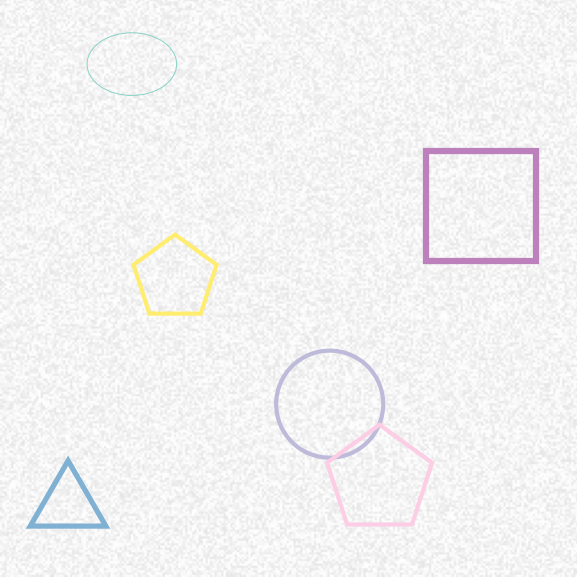[{"shape": "oval", "thickness": 0.5, "radius": 0.39, "center": [0.228, 0.888]}, {"shape": "circle", "thickness": 2, "radius": 0.46, "center": [0.571, 0.299]}, {"shape": "triangle", "thickness": 2.5, "radius": 0.38, "center": [0.118, 0.126]}, {"shape": "pentagon", "thickness": 2, "radius": 0.48, "center": [0.657, 0.168]}, {"shape": "square", "thickness": 3, "radius": 0.48, "center": [0.833, 0.642]}, {"shape": "pentagon", "thickness": 2, "radius": 0.38, "center": [0.303, 0.517]}]